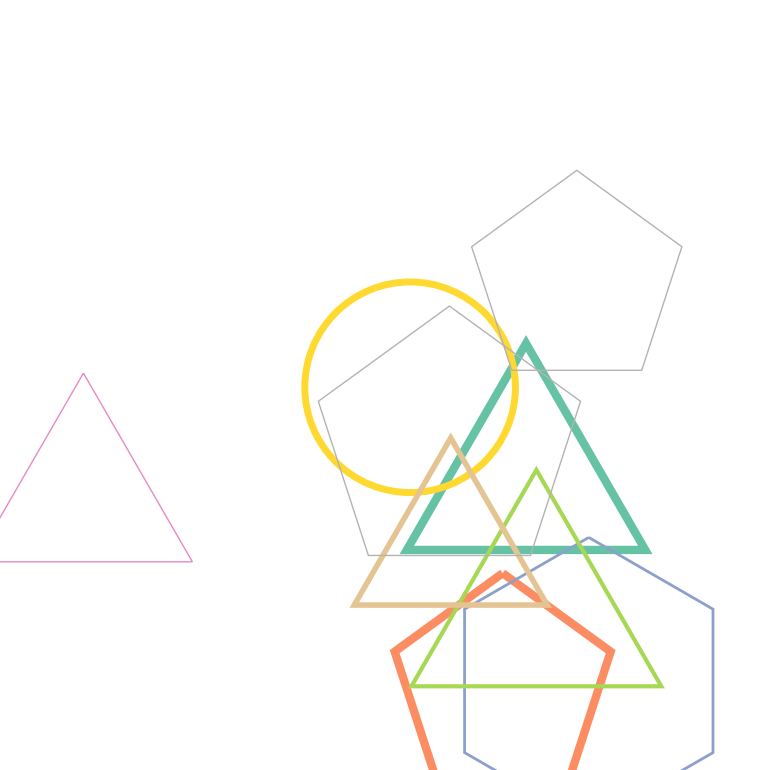[{"shape": "triangle", "thickness": 3, "radius": 0.89, "center": [0.683, 0.375]}, {"shape": "pentagon", "thickness": 3, "radius": 0.74, "center": [0.653, 0.108]}, {"shape": "hexagon", "thickness": 1, "radius": 0.93, "center": [0.765, 0.116]}, {"shape": "triangle", "thickness": 0.5, "radius": 0.82, "center": [0.108, 0.352]}, {"shape": "triangle", "thickness": 1.5, "radius": 0.94, "center": [0.697, 0.202]}, {"shape": "circle", "thickness": 2.5, "radius": 0.68, "center": [0.533, 0.497]}, {"shape": "triangle", "thickness": 2, "radius": 0.72, "center": [0.585, 0.287]}, {"shape": "pentagon", "thickness": 0.5, "radius": 0.9, "center": [0.584, 0.423]}, {"shape": "pentagon", "thickness": 0.5, "radius": 0.72, "center": [0.749, 0.635]}]